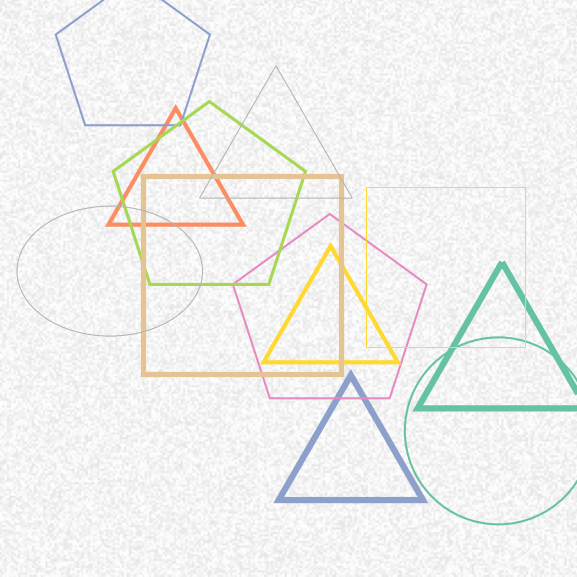[{"shape": "triangle", "thickness": 3, "radius": 0.84, "center": [0.869, 0.376]}, {"shape": "circle", "thickness": 1, "radius": 0.81, "center": [0.863, 0.253]}, {"shape": "triangle", "thickness": 2, "radius": 0.67, "center": [0.304, 0.677]}, {"shape": "triangle", "thickness": 3, "radius": 0.72, "center": [0.608, 0.205]}, {"shape": "pentagon", "thickness": 1, "radius": 0.7, "center": [0.23, 0.896]}, {"shape": "pentagon", "thickness": 1, "radius": 0.88, "center": [0.571, 0.452]}, {"shape": "pentagon", "thickness": 1.5, "radius": 0.88, "center": [0.363, 0.648]}, {"shape": "triangle", "thickness": 2, "radius": 0.67, "center": [0.573, 0.439]}, {"shape": "square", "thickness": 0.5, "radius": 0.69, "center": [0.771, 0.536]}, {"shape": "square", "thickness": 2.5, "radius": 0.85, "center": [0.419, 0.523]}, {"shape": "triangle", "thickness": 0.5, "radius": 0.76, "center": [0.478, 0.732]}, {"shape": "oval", "thickness": 0.5, "radius": 0.8, "center": [0.19, 0.53]}]